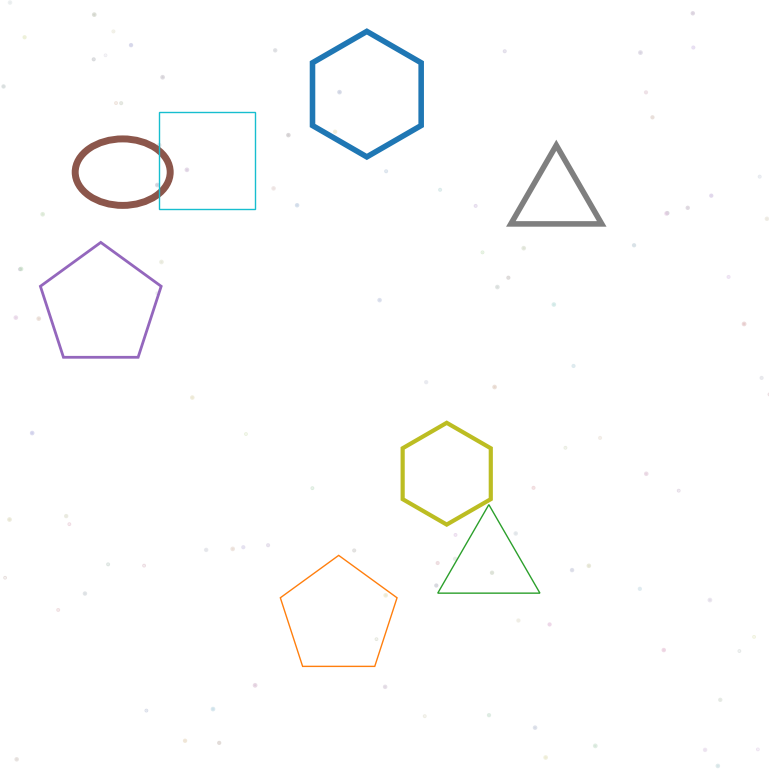[{"shape": "hexagon", "thickness": 2, "radius": 0.41, "center": [0.476, 0.878]}, {"shape": "pentagon", "thickness": 0.5, "radius": 0.4, "center": [0.44, 0.199]}, {"shape": "triangle", "thickness": 0.5, "radius": 0.38, "center": [0.635, 0.268]}, {"shape": "pentagon", "thickness": 1, "radius": 0.41, "center": [0.131, 0.603]}, {"shape": "oval", "thickness": 2.5, "radius": 0.31, "center": [0.159, 0.776]}, {"shape": "triangle", "thickness": 2, "radius": 0.34, "center": [0.722, 0.743]}, {"shape": "hexagon", "thickness": 1.5, "radius": 0.33, "center": [0.58, 0.385]}, {"shape": "square", "thickness": 0.5, "radius": 0.31, "center": [0.269, 0.792]}]